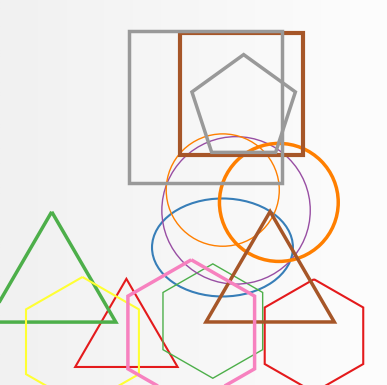[{"shape": "hexagon", "thickness": 1.5, "radius": 0.73, "center": [0.81, 0.128]}, {"shape": "triangle", "thickness": 1.5, "radius": 0.76, "center": [0.326, 0.123]}, {"shape": "oval", "thickness": 1.5, "radius": 0.91, "center": [0.574, 0.357]}, {"shape": "triangle", "thickness": 2.5, "radius": 0.95, "center": [0.133, 0.259]}, {"shape": "hexagon", "thickness": 1, "radius": 0.74, "center": [0.549, 0.166]}, {"shape": "circle", "thickness": 1, "radius": 0.96, "center": [0.609, 0.454]}, {"shape": "circle", "thickness": 1, "radius": 0.73, "center": [0.575, 0.506]}, {"shape": "circle", "thickness": 2.5, "radius": 0.77, "center": [0.72, 0.474]}, {"shape": "hexagon", "thickness": 1.5, "radius": 0.84, "center": [0.213, 0.112]}, {"shape": "triangle", "thickness": 2.5, "radius": 0.96, "center": [0.697, 0.259]}, {"shape": "square", "thickness": 3, "radius": 0.8, "center": [0.624, 0.755]}, {"shape": "hexagon", "thickness": 2.5, "radius": 0.94, "center": [0.494, 0.136]}, {"shape": "square", "thickness": 2.5, "radius": 0.99, "center": [0.53, 0.722]}, {"shape": "pentagon", "thickness": 2.5, "radius": 0.7, "center": [0.629, 0.718]}]